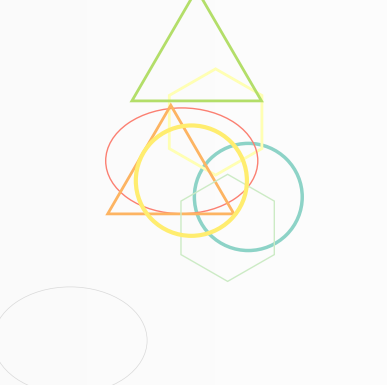[{"shape": "circle", "thickness": 2.5, "radius": 0.7, "center": [0.641, 0.488]}, {"shape": "hexagon", "thickness": 2, "radius": 0.69, "center": [0.556, 0.683]}, {"shape": "oval", "thickness": 1, "radius": 0.98, "center": [0.469, 0.582]}, {"shape": "triangle", "thickness": 2, "radius": 0.94, "center": [0.441, 0.538]}, {"shape": "triangle", "thickness": 2, "radius": 0.97, "center": [0.508, 0.834]}, {"shape": "oval", "thickness": 0.5, "radius": 0.99, "center": [0.181, 0.116]}, {"shape": "hexagon", "thickness": 1, "radius": 0.7, "center": [0.587, 0.408]}, {"shape": "circle", "thickness": 3, "radius": 0.72, "center": [0.494, 0.531]}]